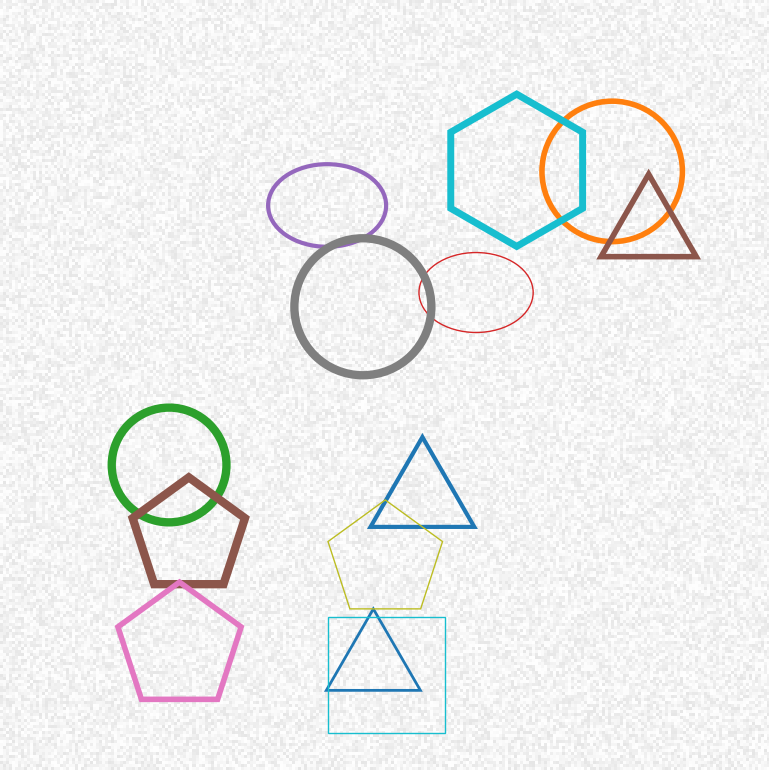[{"shape": "triangle", "thickness": 1.5, "radius": 0.39, "center": [0.549, 0.355]}, {"shape": "triangle", "thickness": 1, "radius": 0.35, "center": [0.485, 0.139]}, {"shape": "circle", "thickness": 2, "radius": 0.46, "center": [0.795, 0.777]}, {"shape": "circle", "thickness": 3, "radius": 0.37, "center": [0.22, 0.396]}, {"shape": "oval", "thickness": 0.5, "radius": 0.37, "center": [0.618, 0.62]}, {"shape": "oval", "thickness": 1.5, "radius": 0.38, "center": [0.425, 0.733]}, {"shape": "pentagon", "thickness": 3, "radius": 0.38, "center": [0.245, 0.303]}, {"shape": "triangle", "thickness": 2, "radius": 0.36, "center": [0.842, 0.702]}, {"shape": "pentagon", "thickness": 2, "radius": 0.42, "center": [0.233, 0.16]}, {"shape": "circle", "thickness": 3, "radius": 0.44, "center": [0.471, 0.602]}, {"shape": "pentagon", "thickness": 0.5, "radius": 0.39, "center": [0.5, 0.273]}, {"shape": "hexagon", "thickness": 2.5, "radius": 0.49, "center": [0.671, 0.779]}, {"shape": "square", "thickness": 0.5, "radius": 0.38, "center": [0.502, 0.123]}]